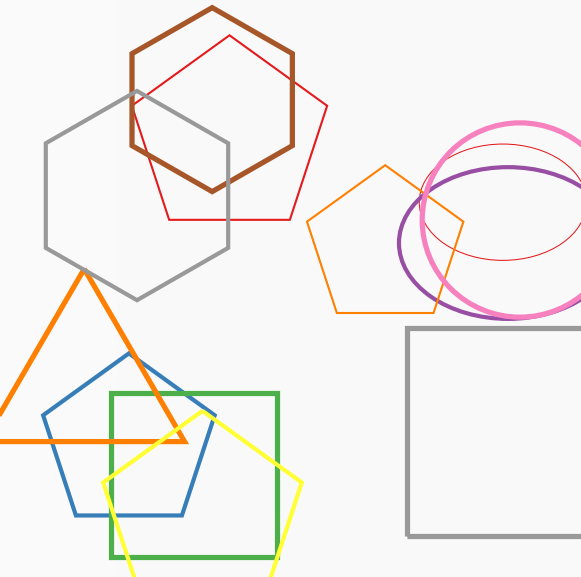[{"shape": "oval", "thickness": 0.5, "radius": 0.72, "center": [0.865, 0.649]}, {"shape": "pentagon", "thickness": 1, "radius": 0.88, "center": [0.395, 0.761]}, {"shape": "pentagon", "thickness": 2, "radius": 0.78, "center": [0.222, 0.232]}, {"shape": "square", "thickness": 2.5, "radius": 0.71, "center": [0.334, 0.177]}, {"shape": "oval", "thickness": 2, "radius": 0.94, "center": [0.874, 0.578]}, {"shape": "pentagon", "thickness": 1, "radius": 0.71, "center": [0.663, 0.572]}, {"shape": "triangle", "thickness": 2.5, "radius": 1.0, "center": [0.145, 0.334]}, {"shape": "pentagon", "thickness": 2, "radius": 0.9, "center": [0.348, 0.108]}, {"shape": "hexagon", "thickness": 2.5, "radius": 0.8, "center": [0.365, 0.827]}, {"shape": "circle", "thickness": 2.5, "radius": 0.84, "center": [0.895, 0.618]}, {"shape": "hexagon", "thickness": 2, "radius": 0.91, "center": [0.236, 0.66]}, {"shape": "square", "thickness": 2.5, "radius": 0.9, "center": [0.88, 0.251]}]